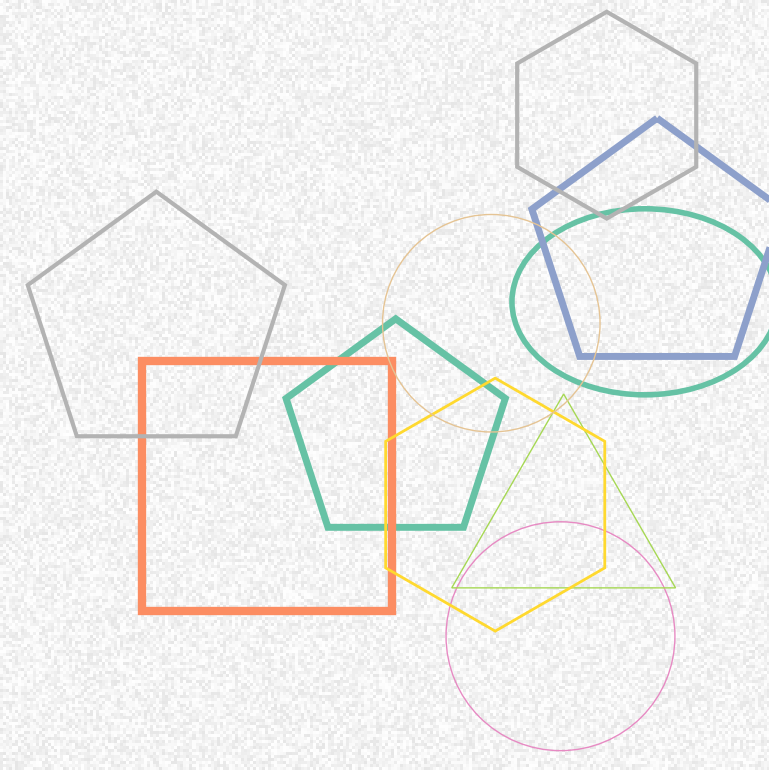[{"shape": "pentagon", "thickness": 2.5, "radius": 0.75, "center": [0.514, 0.436]}, {"shape": "oval", "thickness": 2, "radius": 0.86, "center": [0.837, 0.608]}, {"shape": "square", "thickness": 3, "radius": 0.81, "center": [0.347, 0.369]}, {"shape": "pentagon", "thickness": 2.5, "radius": 0.86, "center": [0.853, 0.675]}, {"shape": "circle", "thickness": 0.5, "radius": 0.74, "center": [0.728, 0.174]}, {"shape": "triangle", "thickness": 0.5, "radius": 0.84, "center": [0.732, 0.32]}, {"shape": "hexagon", "thickness": 1, "radius": 0.82, "center": [0.643, 0.345]}, {"shape": "circle", "thickness": 0.5, "radius": 0.71, "center": [0.638, 0.58]}, {"shape": "pentagon", "thickness": 1.5, "radius": 0.88, "center": [0.203, 0.575]}, {"shape": "hexagon", "thickness": 1.5, "radius": 0.67, "center": [0.788, 0.85]}]